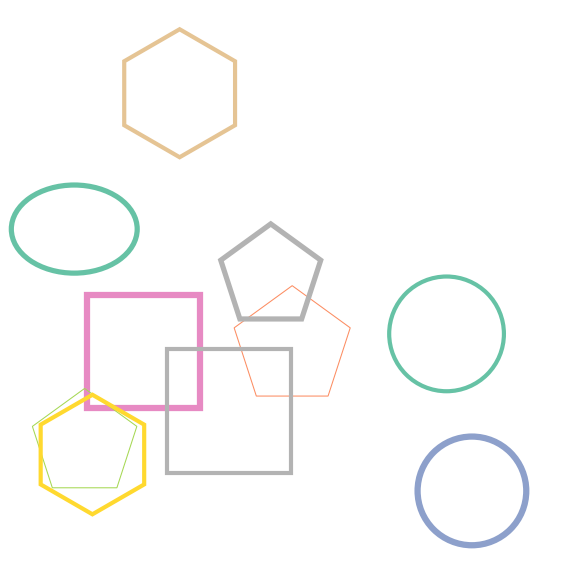[{"shape": "oval", "thickness": 2.5, "radius": 0.54, "center": [0.129, 0.602]}, {"shape": "circle", "thickness": 2, "radius": 0.5, "center": [0.773, 0.421]}, {"shape": "pentagon", "thickness": 0.5, "radius": 0.53, "center": [0.506, 0.399]}, {"shape": "circle", "thickness": 3, "radius": 0.47, "center": [0.817, 0.149]}, {"shape": "square", "thickness": 3, "radius": 0.49, "center": [0.249, 0.39]}, {"shape": "pentagon", "thickness": 0.5, "radius": 0.48, "center": [0.147, 0.231]}, {"shape": "hexagon", "thickness": 2, "radius": 0.52, "center": [0.16, 0.212]}, {"shape": "hexagon", "thickness": 2, "radius": 0.55, "center": [0.311, 0.838]}, {"shape": "square", "thickness": 2, "radius": 0.54, "center": [0.397, 0.287]}, {"shape": "pentagon", "thickness": 2.5, "radius": 0.46, "center": [0.469, 0.52]}]